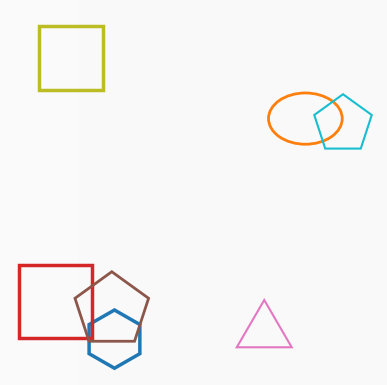[{"shape": "hexagon", "thickness": 2.5, "radius": 0.38, "center": [0.295, 0.119]}, {"shape": "oval", "thickness": 2, "radius": 0.48, "center": [0.788, 0.692]}, {"shape": "square", "thickness": 2.5, "radius": 0.47, "center": [0.144, 0.217]}, {"shape": "pentagon", "thickness": 2, "radius": 0.5, "center": [0.288, 0.194]}, {"shape": "triangle", "thickness": 1.5, "radius": 0.41, "center": [0.682, 0.139]}, {"shape": "square", "thickness": 2.5, "radius": 0.41, "center": [0.184, 0.849]}, {"shape": "pentagon", "thickness": 1.5, "radius": 0.39, "center": [0.885, 0.677]}]